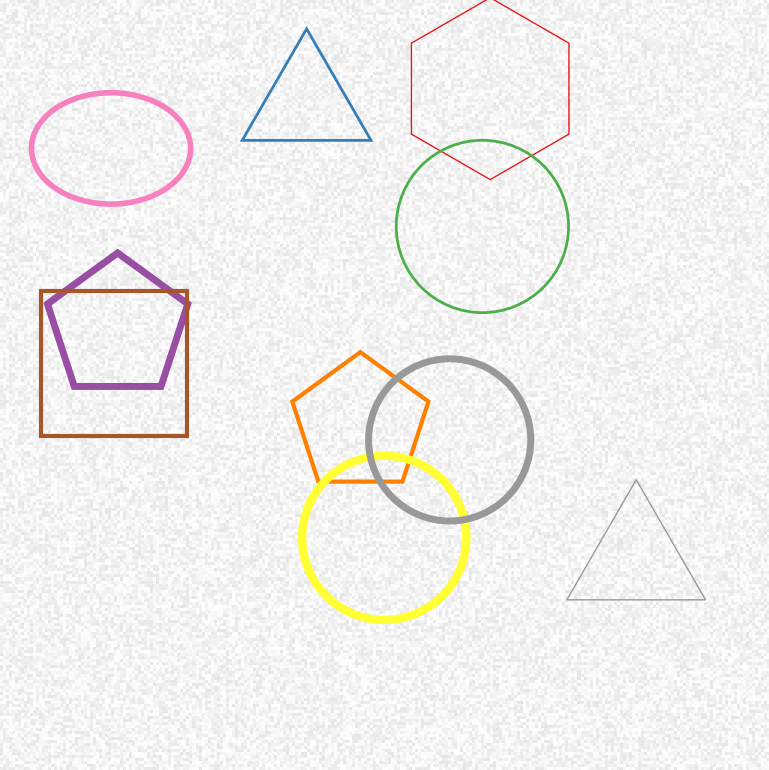[{"shape": "hexagon", "thickness": 0.5, "radius": 0.59, "center": [0.637, 0.885]}, {"shape": "triangle", "thickness": 1, "radius": 0.48, "center": [0.398, 0.866]}, {"shape": "circle", "thickness": 1, "radius": 0.56, "center": [0.626, 0.706]}, {"shape": "pentagon", "thickness": 2.5, "radius": 0.48, "center": [0.153, 0.576]}, {"shape": "pentagon", "thickness": 1.5, "radius": 0.46, "center": [0.468, 0.45]}, {"shape": "circle", "thickness": 3, "radius": 0.53, "center": [0.499, 0.301]}, {"shape": "square", "thickness": 1.5, "radius": 0.47, "center": [0.148, 0.528]}, {"shape": "oval", "thickness": 2, "radius": 0.52, "center": [0.144, 0.807]}, {"shape": "triangle", "thickness": 0.5, "radius": 0.52, "center": [0.826, 0.273]}, {"shape": "circle", "thickness": 2.5, "radius": 0.53, "center": [0.584, 0.429]}]